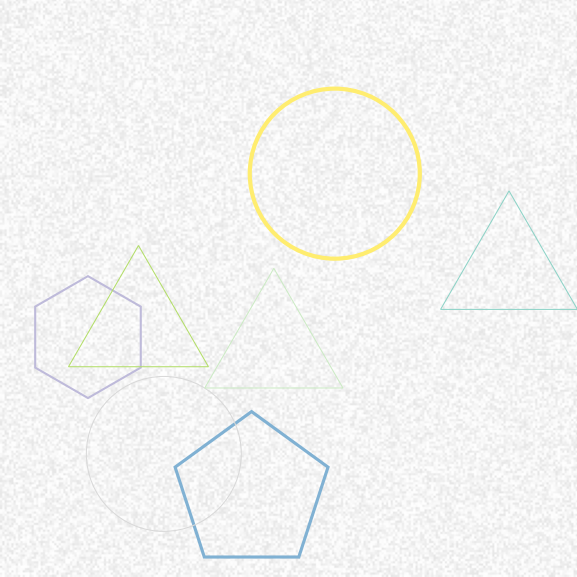[{"shape": "triangle", "thickness": 0.5, "radius": 0.68, "center": [0.881, 0.532]}, {"shape": "hexagon", "thickness": 1, "radius": 0.53, "center": [0.152, 0.415]}, {"shape": "pentagon", "thickness": 1.5, "radius": 0.7, "center": [0.436, 0.147]}, {"shape": "triangle", "thickness": 0.5, "radius": 0.7, "center": [0.24, 0.434]}, {"shape": "circle", "thickness": 0.5, "radius": 0.67, "center": [0.284, 0.213]}, {"shape": "triangle", "thickness": 0.5, "radius": 0.69, "center": [0.474, 0.396]}, {"shape": "circle", "thickness": 2, "radius": 0.74, "center": [0.58, 0.698]}]